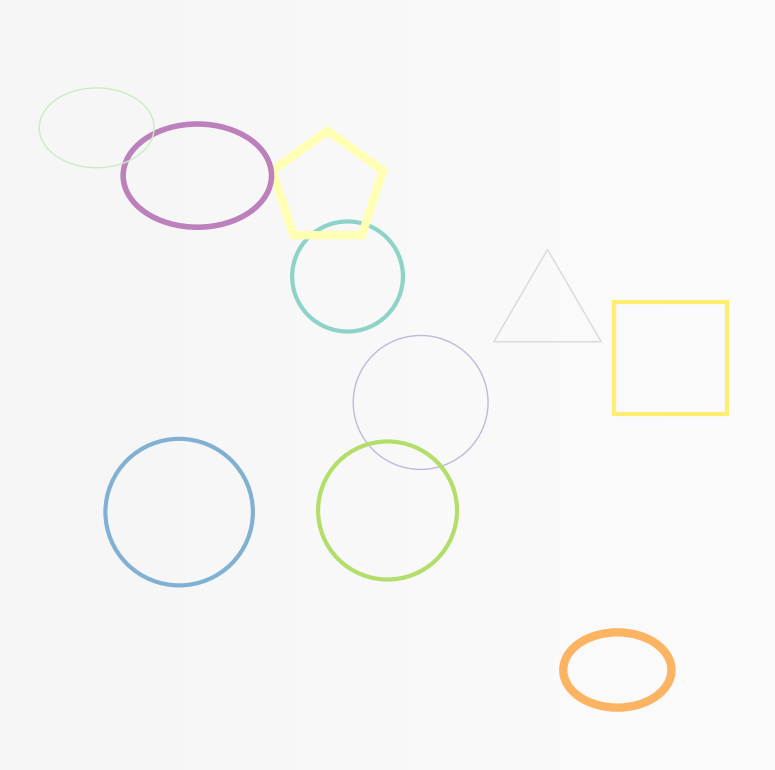[{"shape": "circle", "thickness": 1.5, "radius": 0.36, "center": [0.448, 0.641]}, {"shape": "pentagon", "thickness": 3, "radius": 0.37, "center": [0.423, 0.755]}, {"shape": "circle", "thickness": 0.5, "radius": 0.43, "center": [0.543, 0.477]}, {"shape": "circle", "thickness": 1.5, "radius": 0.48, "center": [0.231, 0.335]}, {"shape": "oval", "thickness": 3, "radius": 0.35, "center": [0.797, 0.13]}, {"shape": "circle", "thickness": 1.5, "radius": 0.45, "center": [0.5, 0.337]}, {"shape": "triangle", "thickness": 0.5, "radius": 0.4, "center": [0.706, 0.596]}, {"shape": "oval", "thickness": 2, "radius": 0.48, "center": [0.255, 0.772]}, {"shape": "oval", "thickness": 0.5, "radius": 0.37, "center": [0.125, 0.834]}, {"shape": "square", "thickness": 1.5, "radius": 0.37, "center": [0.865, 0.535]}]